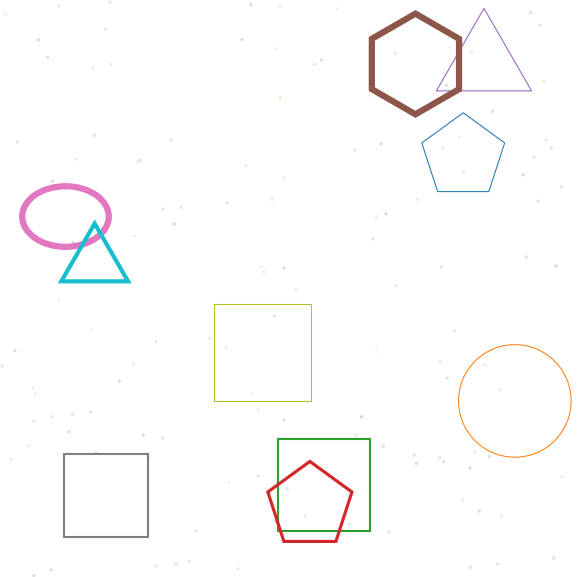[{"shape": "pentagon", "thickness": 0.5, "radius": 0.38, "center": [0.802, 0.728]}, {"shape": "circle", "thickness": 0.5, "radius": 0.49, "center": [0.892, 0.305]}, {"shape": "square", "thickness": 1, "radius": 0.4, "center": [0.561, 0.16]}, {"shape": "pentagon", "thickness": 1.5, "radius": 0.38, "center": [0.537, 0.124]}, {"shape": "triangle", "thickness": 0.5, "radius": 0.48, "center": [0.838, 0.889]}, {"shape": "hexagon", "thickness": 3, "radius": 0.44, "center": [0.719, 0.888]}, {"shape": "oval", "thickness": 3, "radius": 0.37, "center": [0.113, 0.624]}, {"shape": "square", "thickness": 1, "radius": 0.36, "center": [0.184, 0.141]}, {"shape": "square", "thickness": 0.5, "radius": 0.42, "center": [0.454, 0.388]}, {"shape": "triangle", "thickness": 2, "radius": 0.33, "center": [0.164, 0.545]}]